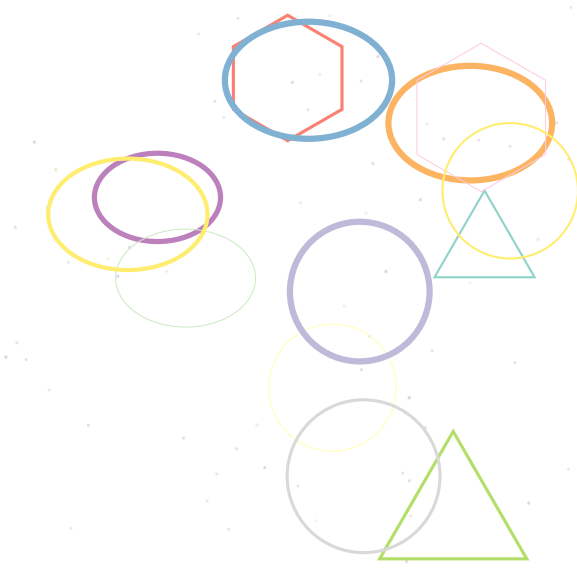[{"shape": "triangle", "thickness": 1, "radius": 0.5, "center": [0.839, 0.569]}, {"shape": "circle", "thickness": 0.5, "radius": 0.55, "center": [0.576, 0.328]}, {"shape": "circle", "thickness": 3, "radius": 0.6, "center": [0.623, 0.494]}, {"shape": "hexagon", "thickness": 1.5, "radius": 0.54, "center": [0.498, 0.864]}, {"shape": "oval", "thickness": 3, "radius": 0.72, "center": [0.534, 0.86]}, {"shape": "oval", "thickness": 3, "radius": 0.71, "center": [0.814, 0.786]}, {"shape": "triangle", "thickness": 1.5, "radius": 0.74, "center": [0.785, 0.105]}, {"shape": "hexagon", "thickness": 0.5, "radius": 0.64, "center": [0.833, 0.796]}, {"shape": "circle", "thickness": 1.5, "radius": 0.66, "center": [0.63, 0.175]}, {"shape": "oval", "thickness": 2.5, "radius": 0.55, "center": [0.273, 0.657]}, {"shape": "oval", "thickness": 0.5, "radius": 0.61, "center": [0.321, 0.518]}, {"shape": "oval", "thickness": 2, "radius": 0.69, "center": [0.221, 0.628]}, {"shape": "circle", "thickness": 1, "radius": 0.59, "center": [0.883, 0.669]}]